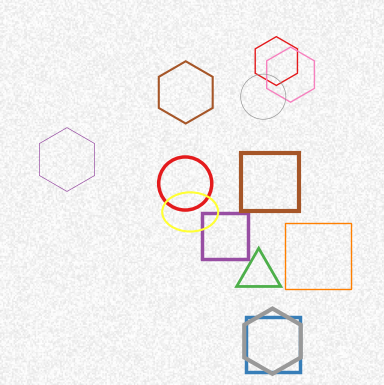[{"shape": "hexagon", "thickness": 1, "radius": 0.32, "center": [0.718, 0.841]}, {"shape": "circle", "thickness": 2.5, "radius": 0.34, "center": [0.481, 0.523]}, {"shape": "square", "thickness": 2.5, "radius": 0.35, "center": [0.708, 0.105]}, {"shape": "triangle", "thickness": 2, "radius": 0.33, "center": [0.672, 0.289]}, {"shape": "square", "thickness": 2.5, "radius": 0.3, "center": [0.585, 0.386]}, {"shape": "hexagon", "thickness": 0.5, "radius": 0.41, "center": [0.174, 0.586]}, {"shape": "square", "thickness": 1, "radius": 0.43, "center": [0.826, 0.335]}, {"shape": "oval", "thickness": 1.5, "radius": 0.36, "center": [0.494, 0.45]}, {"shape": "hexagon", "thickness": 1.5, "radius": 0.4, "center": [0.482, 0.76]}, {"shape": "square", "thickness": 3, "radius": 0.38, "center": [0.702, 0.527]}, {"shape": "hexagon", "thickness": 1, "radius": 0.36, "center": [0.755, 0.806]}, {"shape": "circle", "thickness": 0.5, "radius": 0.29, "center": [0.684, 0.749]}, {"shape": "hexagon", "thickness": 3, "radius": 0.42, "center": [0.708, 0.114]}]